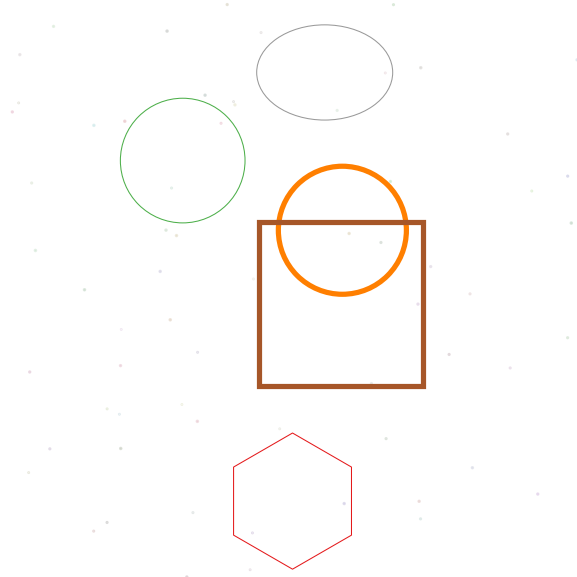[{"shape": "hexagon", "thickness": 0.5, "radius": 0.59, "center": [0.507, 0.131]}, {"shape": "circle", "thickness": 0.5, "radius": 0.54, "center": [0.316, 0.721]}, {"shape": "circle", "thickness": 2.5, "radius": 0.55, "center": [0.593, 0.6]}, {"shape": "square", "thickness": 2.5, "radius": 0.71, "center": [0.591, 0.473]}, {"shape": "oval", "thickness": 0.5, "radius": 0.59, "center": [0.562, 0.874]}]